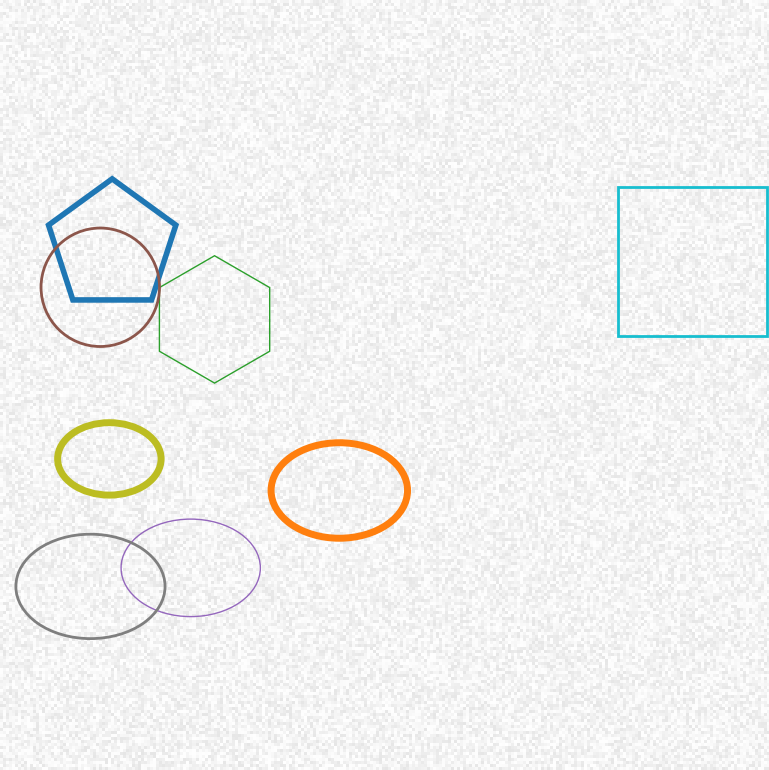[{"shape": "pentagon", "thickness": 2, "radius": 0.43, "center": [0.146, 0.681]}, {"shape": "oval", "thickness": 2.5, "radius": 0.44, "center": [0.441, 0.363]}, {"shape": "hexagon", "thickness": 0.5, "radius": 0.41, "center": [0.279, 0.585]}, {"shape": "oval", "thickness": 0.5, "radius": 0.45, "center": [0.248, 0.263]}, {"shape": "circle", "thickness": 1, "radius": 0.38, "center": [0.13, 0.627]}, {"shape": "oval", "thickness": 1, "radius": 0.48, "center": [0.117, 0.238]}, {"shape": "oval", "thickness": 2.5, "radius": 0.34, "center": [0.142, 0.404]}, {"shape": "square", "thickness": 1, "radius": 0.48, "center": [0.899, 0.66]}]